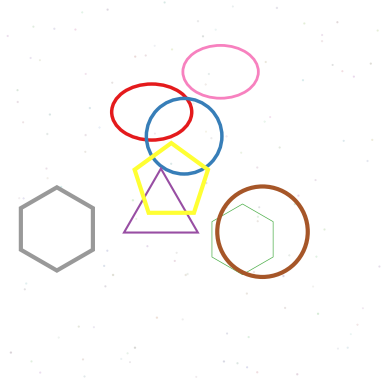[{"shape": "oval", "thickness": 2.5, "radius": 0.52, "center": [0.394, 0.709]}, {"shape": "circle", "thickness": 2.5, "radius": 0.49, "center": [0.478, 0.646]}, {"shape": "hexagon", "thickness": 0.5, "radius": 0.46, "center": [0.63, 0.378]}, {"shape": "triangle", "thickness": 1.5, "radius": 0.55, "center": [0.418, 0.451]}, {"shape": "pentagon", "thickness": 3, "radius": 0.5, "center": [0.445, 0.528]}, {"shape": "circle", "thickness": 3, "radius": 0.59, "center": [0.682, 0.398]}, {"shape": "oval", "thickness": 2, "radius": 0.49, "center": [0.573, 0.813]}, {"shape": "hexagon", "thickness": 3, "radius": 0.54, "center": [0.148, 0.405]}]